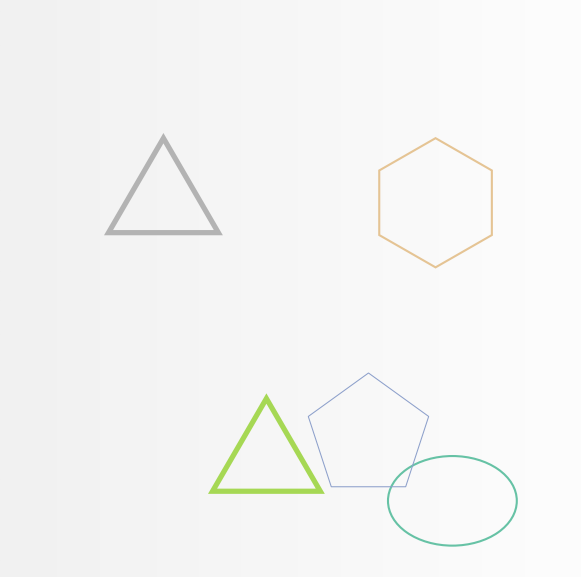[{"shape": "oval", "thickness": 1, "radius": 0.55, "center": [0.778, 0.132]}, {"shape": "pentagon", "thickness": 0.5, "radius": 0.54, "center": [0.634, 0.244]}, {"shape": "triangle", "thickness": 2.5, "radius": 0.54, "center": [0.458, 0.202]}, {"shape": "hexagon", "thickness": 1, "radius": 0.56, "center": [0.749, 0.648]}, {"shape": "triangle", "thickness": 2.5, "radius": 0.55, "center": [0.281, 0.651]}]